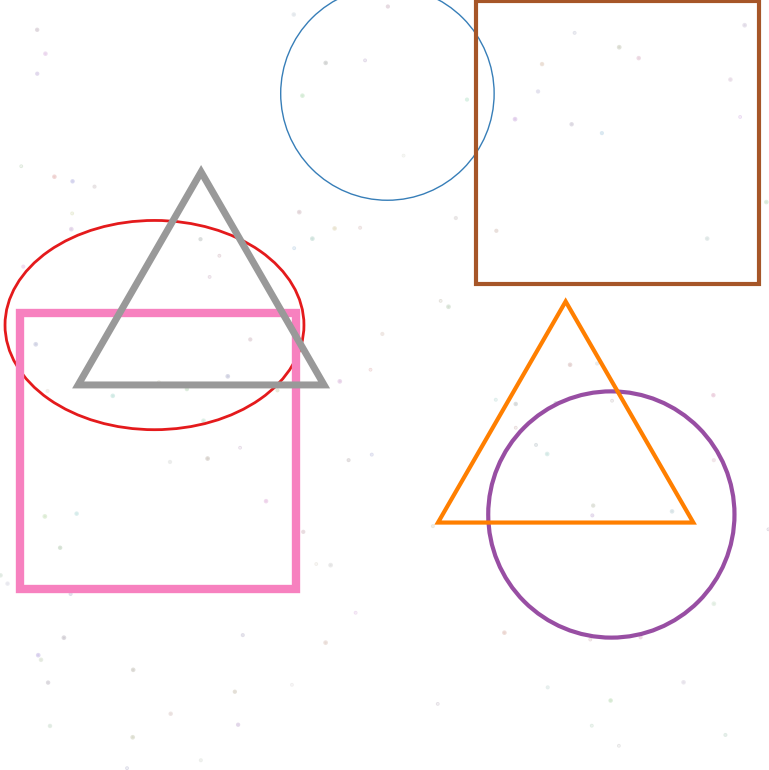[{"shape": "oval", "thickness": 1, "radius": 0.97, "center": [0.201, 0.578]}, {"shape": "circle", "thickness": 0.5, "radius": 0.69, "center": [0.503, 0.879]}, {"shape": "circle", "thickness": 1.5, "radius": 0.8, "center": [0.794, 0.332]}, {"shape": "triangle", "thickness": 1.5, "radius": 0.96, "center": [0.735, 0.417]}, {"shape": "square", "thickness": 1.5, "radius": 0.92, "center": [0.802, 0.815]}, {"shape": "square", "thickness": 3, "radius": 0.89, "center": [0.205, 0.414]}, {"shape": "triangle", "thickness": 2.5, "radius": 0.92, "center": [0.261, 0.592]}]